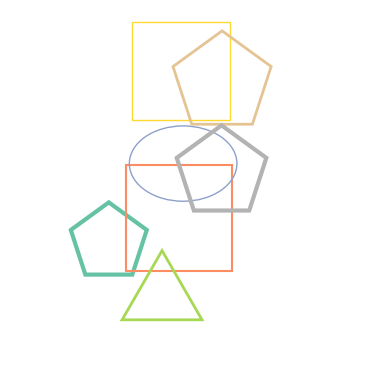[{"shape": "pentagon", "thickness": 3, "radius": 0.52, "center": [0.283, 0.371]}, {"shape": "square", "thickness": 1.5, "radius": 0.69, "center": [0.465, 0.434]}, {"shape": "oval", "thickness": 1, "radius": 0.7, "center": [0.476, 0.575]}, {"shape": "triangle", "thickness": 2, "radius": 0.6, "center": [0.421, 0.229]}, {"shape": "square", "thickness": 1, "radius": 0.64, "center": [0.471, 0.815]}, {"shape": "pentagon", "thickness": 2, "radius": 0.67, "center": [0.577, 0.786]}, {"shape": "pentagon", "thickness": 3, "radius": 0.61, "center": [0.575, 0.552]}]